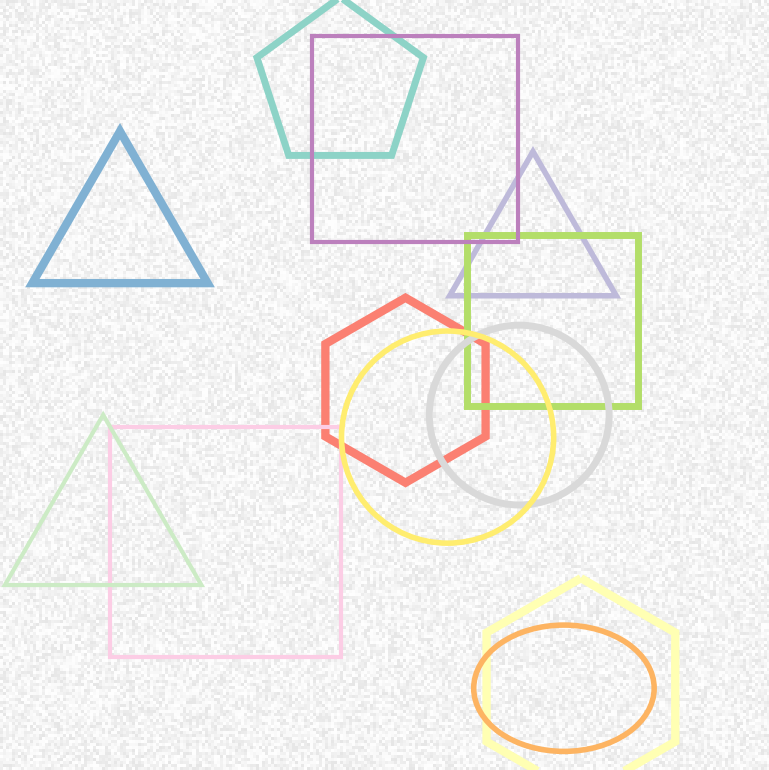[{"shape": "pentagon", "thickness": 2.5, "radius": 0.57, "center": [0.442, 0.89]}, {"shape": "hexagon", "thickness": 3, "radius": 0.71, "center": [0.754, 0.108]}, {"shape": "triangle", "thickness": 2, "radius": 0.62, "center": [0.692, 0.678]}, {"shape": "hexagon", "thickness": 3, "radius": 0.6, "center": [0.527, 0.493]}, {"shape": "triangle", "thickness": 3, "radius": 0.66, "center": [0.156, 0.698]}, {"shape": "oval", "thickness": 2, "radius": 0.59, "center": [0.732, 0.106]}, {"shape": "square", "thickness": 2.5, "radius": 0.56, "center": [0.717, 0.584]}, {"shape": "square", "thickness": 1.5, "radius": 0.75, "center": [0.292, 0.296]}, {"shape": "circle", "thickness": 2.5, "radius": 0.58, "center": [0.674, 0.461]}, {"shape": "square", "thickness": 1.5, "radius": 0.67, "center": [0.539, 0.819]}, {"shape": "triangle", "thickness": 1.5, "radius": 0.74, "center": [0.134, 0.314]}, {"shape": "circle", "thickness": 2, "radius": 0.69, "center": [0.581, 0.432]}]